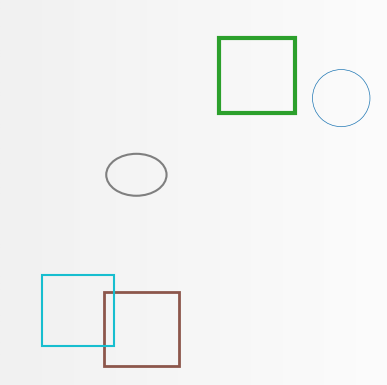[{"shape": "circle", "thickness": 0.5, "radius": 0.37, "center": [0.881, 0.745]}, {"shape": "square", "thickness": 3, "radius": 0.49, "center": [0.663, 0.804]}, {"shape": "square", "thickness": 2, "radius": 0.48, "center": [0.365, 0.146]}, {"shape": "oval", "thickness": 1.5, "radius": 0.39, "center": [0.352, 0.546]}, {"shape": "square", "thickness": 1.5, "radius": 0.46, "center": [0.202, 0.194]}]